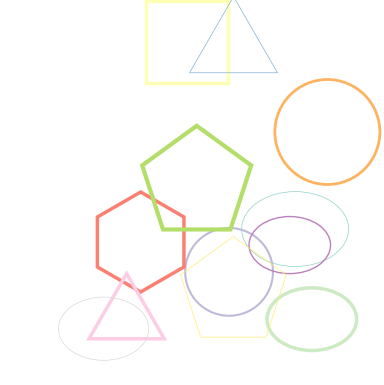[{"shape": "oval", "thickness": 0.5, "radius": 0.69, "center": [0.767, 0.405]}, {"shape": "square", "thickness": 2.5, "radius": 0.53, "center": [0.487, 0.892]}, {"shape": "circle", "thickness": 1.5, "radius": 0.57, "center": [0.595, 0.294]}, {"shape": "hexagon", "thickness": 2.5, "radius": 0.65, "center": [0.365, 0.371]}, {"shape": "triangle", "thickness": 0.5, "radius": 0.66, "center": [0.607, 0.877]}, {"shape": "circle", "thickness": 2, "radius": 0.68, "center": [0.85, 0.657]}, {"shape": "pentagon", "thickness": 3, "radius": 0.74, "center": [0.511, 0.524]}, {"shape": "triangle", "thickness": 2.5, "radius": 0.56, "center": [0.329, 0.176]}, {"shape": "oval", "thickness": 0.5, "radius": 0.59, "center": [0.269, 0.146]}, {"shape": "oval", "thickness": 1, "radius": 0.53, "center": [0.753, 0.363]}, {"shape": "oval", "thickness": 2.5, "radius": 0.58, "center": [0.81, 0.171]}, {"shape": "pentagon", "thickness": 0.5, "radius": 0.72, "center": [0.606, 0.241]}]